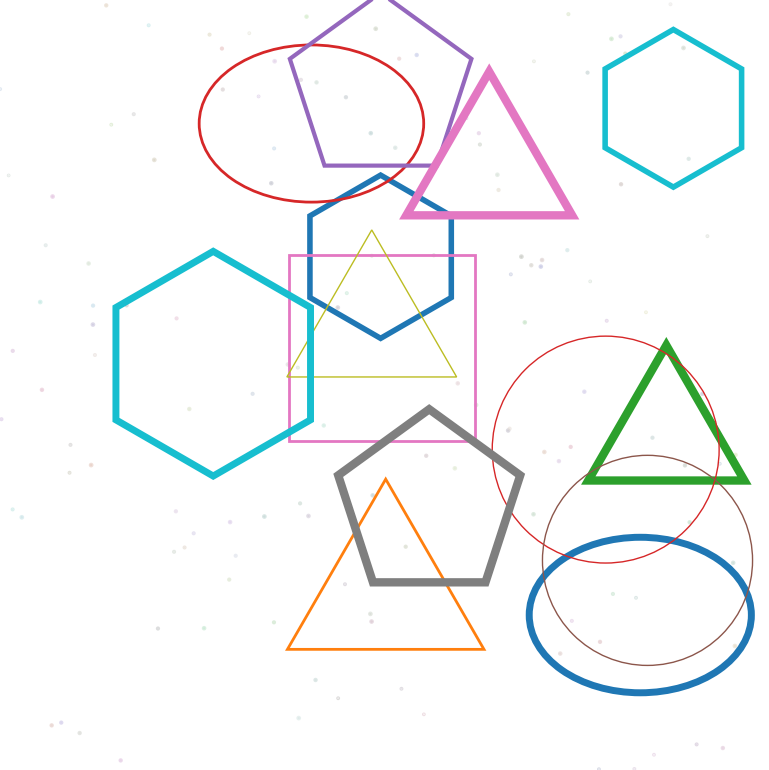[{"shape": "oval", "thickness": 2.5, "radius": 0.72, "center": [0.832, 0.201]}, {"shape": "hexagon", "thickness": 2, "radius": 0.53, "center": [0.494, 0.667]}, {"shape": "triangle", "thickness": 1, "radius": 0.74, "center": [0.501, 0.23]}, {"shape": "triangle", "thickness": 3, "radius": 0.59, "center": [0.865, 0.434]}, {"shape": "circle", "thickness": 0.5, "radius": 0.74, "center": [0.787, 0.416]}, {"shape": "oval", "thickness": 1, "radius": 0.73, "center": [0.404, 0.84]}, {"shape": "pentagon", "thickness": 1.5, "radius": 0.62, "center": [0.494, 0.885]}, {"shape": "circle", "thickness": 0.5, "radius": 0.68, "center": [0.841, 0.272]}, {"shape": "triangle", "thickness": 3, "radius": 0.62, "center": [0.635, 0.783]}, {"shape": "square", "thickness": 1, "radius": 0.6, "center": [0.496, 0.549]}, {"shape": "pentagon", "thickness": 3, "radius": 0.62, "center": [0.557, 0.344]}, {"shape": "triangle", "thickness": 0.5, "radius": 0.64, "center": [0.483, 0.574]}, {"shape": "hexagon", "thickness": 2.5, "radius": 0.73, "center": [0.277, 0.528]}, {"shape": "hexagon", "thickness": 2, "radius": 0.51, "center": [0.875, 0.859]}]